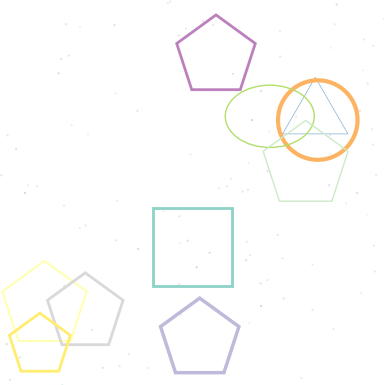[{"shape": "square", "thickness": 2, "radius": 0.51, "center": [0.5, 0.358]}, {"shape": "pentagon", "thickness": 1.5, "radius": 0.58, "center": [0.116, 0.207]}, {"shape": "pentagon", "thickness": 2.5, "radius": 0.54, "center": [0.519, 0.119]}, {"shape": "triangle", "thickness": 0.5, "radius": 0.49, "center": [0.819, 0.701]}, {"shape": "circle", "thickness": 3, "radius": 0.52, "center": [0.825, 0.688]}, {"shape": "oval", "thickness": 1, "radius": 0.58, "center": [0.701, 0.698]}, {"shape": "pentagon", "thickness": 2, "radius": 0.52, "center": [0.222, 0.188]}, {"shape": "pentagon", "thickness": 2, "radius": 0.54, "center": [0.561, 0.854]}, {"shape": "pentagon", "thickness": 1, "radius": 0.58, "center": [0.794, 0.571]}, {"shape": "pentagon", "thickness": 2, "radius": 0.42, "center": [0.103, 0.103]}]